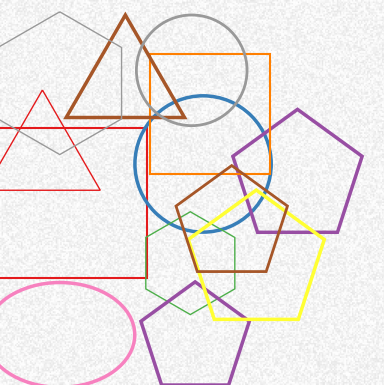[{"shape": "square", "thickness": 1.5, "radius": 0.98, "center": [0.187, 0.473]}, {"shape": "triangle", "thickness": 1, "radius": 0.87, "center": [0.11, 0.593]}, {"shape": "circle", "thickness": 2.5, "radius": 0.89, "center": [0.527, 0.574]}, {"shape": "hexagon", "thickness": 1, "radius": 0.67, "center": [0.494, 0.316]}, {"shape": "pentagon", "thickness": 2.5, "radius": 0.74, "center": [0.507, 0.12]}, {"shape": "pentagon", "thickness": 2.5, "radius": 0.88, "center": [0.773, 0.539]}, {"shape": "square", "thickness": 1.5, "radius": 0.78, "center": [0.545, 0.704]}, {"shape": "pentagon", "thickness": 2.5, "radius": 0.93, "center": [0.666, 0.321]}, {"shape": "pentagon", "thickness": 2, "radius": 0.76, "center": [0.602, 0.418]}, {"shape": "triangle", "thickness": 2.5, "radius": 0.89, "center": [0.326, 0.784]}, {"shape": "oval", "thickness": 2.5, "radius": 0.97, "center": [0.156, 0.13]}, {"shape": "hexagon", "thickness": 1, "radius": 0.93, "center": [0.155, 0.784]}, {"shape": "circle", "thickness": 2, "radius": 0.72, "center": [0.498, 0.817]}]